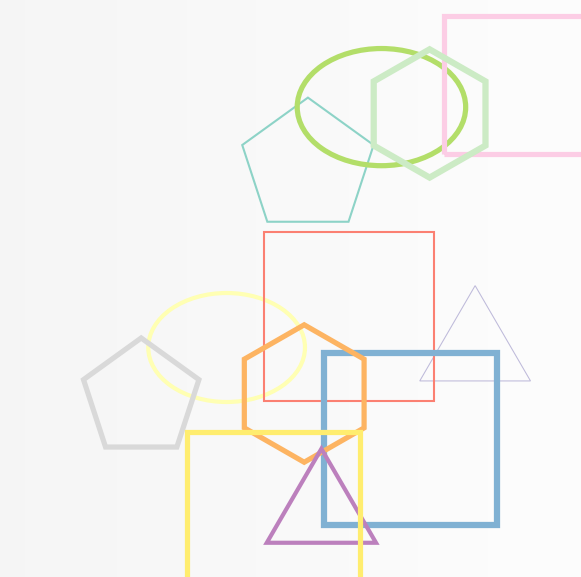[{"shape": "pentagon", "thickness": 1, "radius": 0.59, "center": [0.53, 0.711]}, {"shape": "oval", "thickness": 2, "radius": 0.67, "center": [0.39, 0.397]}, {"shape": "triangle", "thickness": 0.5, "radius": 0.55, "center": [0.817, 0.395]}, {"shape": "square", "thickness": 1, "radius": 0.73, "center": [0.601, 0.451]}, {"shape": "square", "thickness": 3, "radius": 0.74, "center": [0.706, 0.239]}, {"shape": "hexagon", "thickness": 2.5, "radius": 0.59, "center": [0.523, 0.318]}, {"shape": "oval", "thickness": 2.5, "radius": 0.72, "center": [0.656, 0.814]}, {"shape": "square", "thickness": 2.5, "radius": 0.6, "center": [0.884, 0.852]}, {"shape": "pentagon", "thickness": 2.5, "radius": 0.52, "center": [0.243, 0.309]}, {"shape": "triangle", "thickness": 2, "radius": 0.54, "center": [0.553, 0.114]}, {"shape": "hexagon", "thickness": 3, "radius": 0.56, "center": [0.739, 0.803]}, {"shape": "square", "thickness": 2.5, "radius": 0.75, "center": [0.47, 0.102]}]